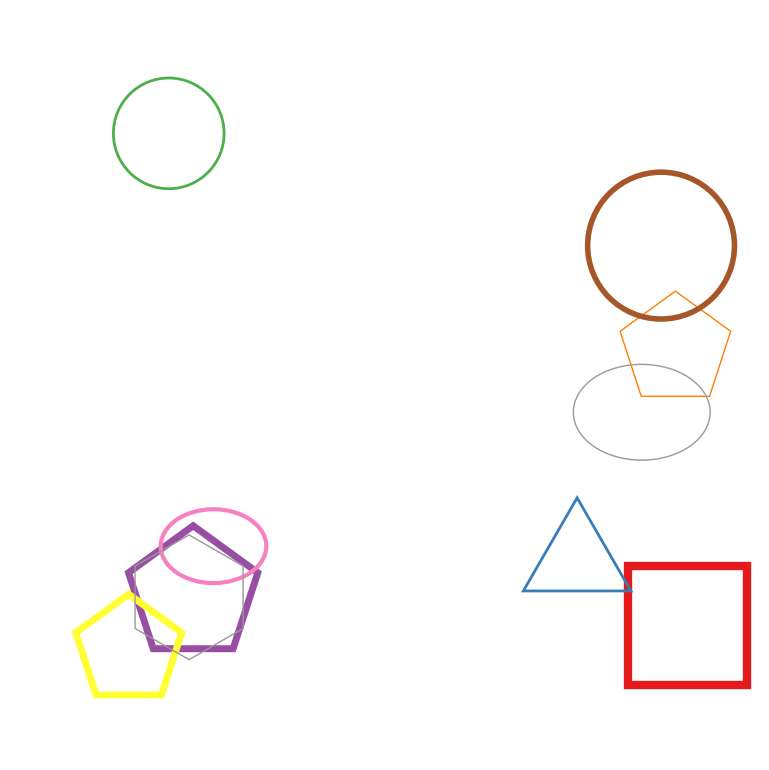[{"shape": "square", "thickness": 3, "radius": 0.39, "center": [0.893, 0.187]}, {"shape": "triangle", "thickness": 1, "radius": 0.4, "center": [0.749, 0.273]}, {"shape": "circle", "thickness": 1, "radius": 0.36, "center": [0.219, 0.827]}, {"shape": "pentagon", "thickness": 2.5, "radius": 0.44, "center": [0.251, 0.229]}, {"shape": "pentagon", "thickness": 0.5, "radius": 0.38, "center": [0.877, 0.546]}, {"shape": "pentagon", "thickness": 2.5, "radius": 0.36, "center": [0.167, 0.156]}, {"shape": "circle", "thickness": 2, "radius": 0.48, "center": [0.859, 0.681]}, {"shape": "oval", "thickness": 1.5, "radius": 0.34, "center": [0.277, 0.291]}, {"shape": "oval", "thickness": 0.5, "radius": 0.44, "center": [0.833, 0.465]}, {"shape": "hexagon", "thickness": 0.5, "radius": 0.41, "center": [0.246, 0.224]}]